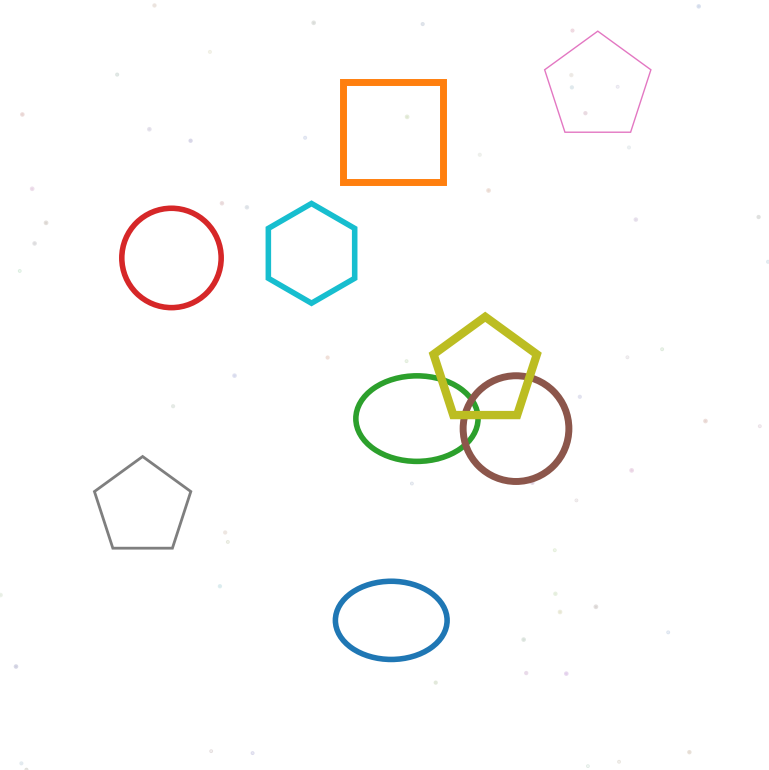[{"shape": "oval", "thickness": 2, "radius": 0.36, "center": [0.508, 0.194]}, {"shape": "square", "thickness": 2.5, "radius": 0.32, "center": [0.51, 0.828]}, {"shape": "oval", "thickness": 2, "radius": 0.4, "center": [0.541, 0.456]}, {"shape": "circle", "thickness": 2, "radius": 0.32, "center": [0.223, 0.665]}, {"shape": "circle", "thickness": 2.5, "radius": 0.34, "center": [0.67, 0.443]}, {"shape": "pentagon", "thickness": 0.5, "radius": 0.36, "center": [0.776, 0.887]}, {"shape": "pentagon", "thickness": 1, "radius": 0.33, "center": [0.185, 0.341]}, {"shape": "pentagon", "thickness": 3, "radius": 0.35, "center": [0.63, 0.518]}, {"shape": "hexagon", "thickness": 2, "radius": 0.32, "center": [0.405, 0.671]}]